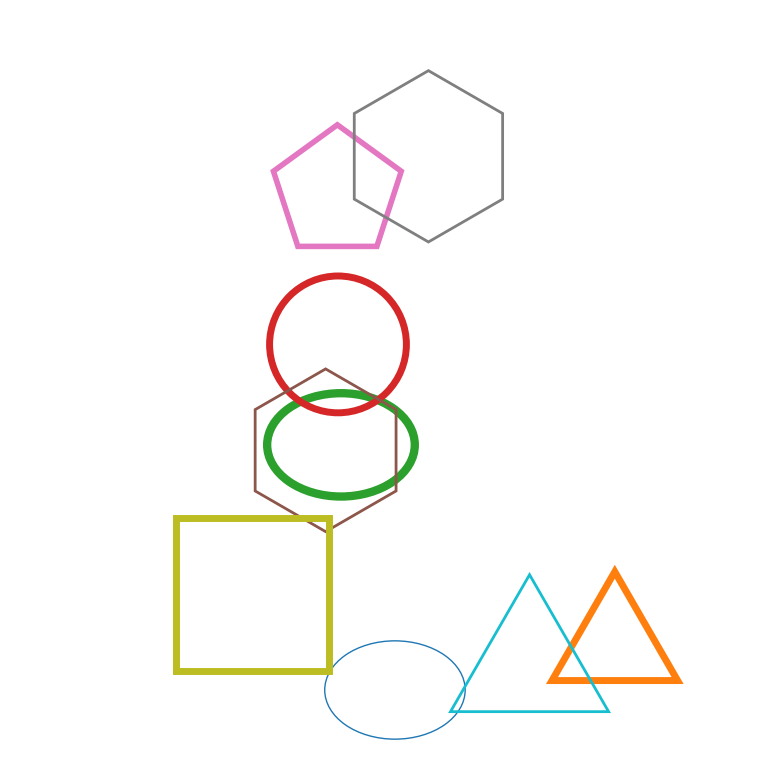[{"shape": "oval", "thickness": 0.5, "radius": 0.46, "center": [0.513, 0.104]}, {"shape": "triangle", "thickness": 2.5, "radius": 0.47, "center": [0.798, 0.163]}, {"shape": "oval", "thickness": 3, "radius": 0.48, "center": [0.443, 0.422]}, {"shape": "circle", "thickness": 2.5, "radius": 0.44, "center": [0.439, 0.553]}, {"shape": "hexagon", "thickness": 1, "radius": 0.53, "center": [0.423, 0.415]}, {"shape": "pentagon", "thickness": 2, "radius": 0.44, "center": [0.438, 0.751]}, {"shape": "hexagon", "thickness": 1, "radius": 0.56, "center": [0.556, 0.797]}, {"shape": "square", "thickness": 2.5, "radius": 0.5, "center": [0.328, 0.228]}, {"shape": "triangle", "thickness": 1, "radius": 0.59, "center": [0.688, 0.135]}]